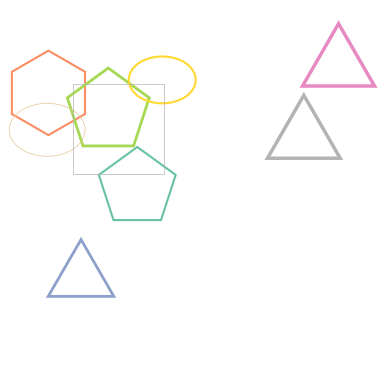[{"shape": "pentagon", "thickness": 1.5, "radius": 0.52, "center": [0.357, 0.513]}, {"shape": "hexagon", "thickness": 1.5, "radius": 0.55, "center": [0.126, 0.759]}, {"shape": "triangle", "thickness": 2, "radius": 0.49, "center": [0.21, 0.279]}, {"shape": "triangle", "thickness": 2.5, "radius": 0.54, "center": [0.879, 0.831]}, {"shape": "pentagon", "thickness": 2, "radius": 0.56, "center": [0.281, 0.711]}, {"shape": "oval", "thickness": 1.5, "radius": 0.43, "center": [0.421, 0.792]}, {"shape": "oval", "thickness": 0.5, "radius": 0.49, "center": [0.123, 0.663]}, {"shape": "triangle", "thickness": 2.5, "radius": 0.55, "center": [0.789, 0.644]}, {"shape": "square", "thickness": 0.5, "radius": 0.59, "center": [0.308, 0.665]}]